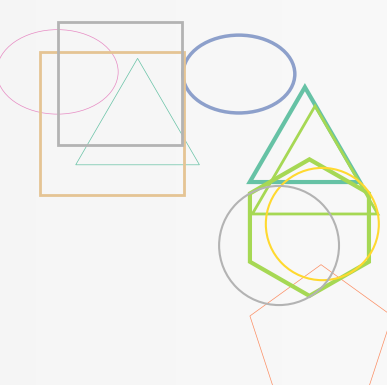[{"shape": "triangle", "thickness": 0.5, "radius": 0.92, "center": [0.355, 0.664]}, {"shape": "triangle", "thickness": 3, "radius": 0.82, "center": [0.787, 0.609]}, {"shape": "pentagon", "thickness": 0.5, "radius": 0.96, "center": [0.828, 0.12]}, {"shape": "oval", "thickness": 2.5, "radius": 0.72, "center": [0.616, 0.808]}, {"shape": "oval", "thickness": 0.5, "radius": 0.78, "center": [0.148, 0.813]}, {"shape": "triangle", "thickness": 2, "radius": 0.93, "center": [0.813, 0.538]}, {"shape": "hexagon", "thickness": 3, "radius": 0.89, "center": [0.799, 0.409]}, {"shape": "circle", "thickness": 1.5, "radius": 0.73, "center": [0.832, 0.418]}, {"shape": "square", "thickness": 2, "radius": 0.93, "center": [0.29, 0.68]}, {"shape": "circle", "thickness": 1.5, "radius": 0.77, "center": [0.72, 0.362]}, {"shape": "square", "thickness": 2, "radius": 0.8, "center": [0.31, 0.782]}]